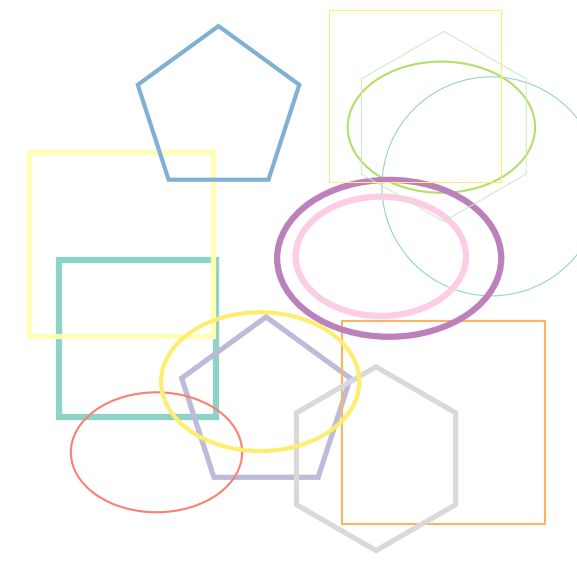[{"shape": "square", "thickness": 3, "radius": 0.68, "center": [0.238, 0.413]}, {"shape": "circle", "thickness": 0.5, "radius": 0.95, "center": [0.851, 0.676]}, {"shape": "square", "thickness": 2.5, "radius": 0.8, "center": [0.21, 0.576]}, {"shape": "pentagon", "thickness": 2.5, "radius": 0.77, "center": [0.461, 0.297]}, {"shape": "oval", "thickness": 1, "radius": 0.74, "center": [0.271, 0.216]}, {"shape": "pentagon", "thickness": 2, "radius": 0.74, "center": [0.378, 0.807]}, {"shape": "square", "thickness": 1, "radius": 0.88, "center": [0.768, 0.268]}, {"shape": "oval", "thickness": 1, "radius": 0.81, "center": [0.764, 0.779]}, {"shape": "oval", "thickness": 3, "radius": 0.74, "center": [0.659, 0.555]}, {"shape": "hexagon", "thickness": 2.5, "radius": 0.8, "center": [0.651, 0.205]}, {"shape": "oval", "thickness": 3, "radius": 0.97, "center": [0.674, 0.552]}, {"shape": "hexagon", "thickness": 0.5, "radius": 0.82, "center": [0.769, 0.78]}, {"shape": "square", "thickness": 0.5, "radius": 0.74, "center": [0.718, 0.833]}, {"shape": "oval", "thickness": 2, "radius": 0.86, "center": [0.451, 0.338]}]